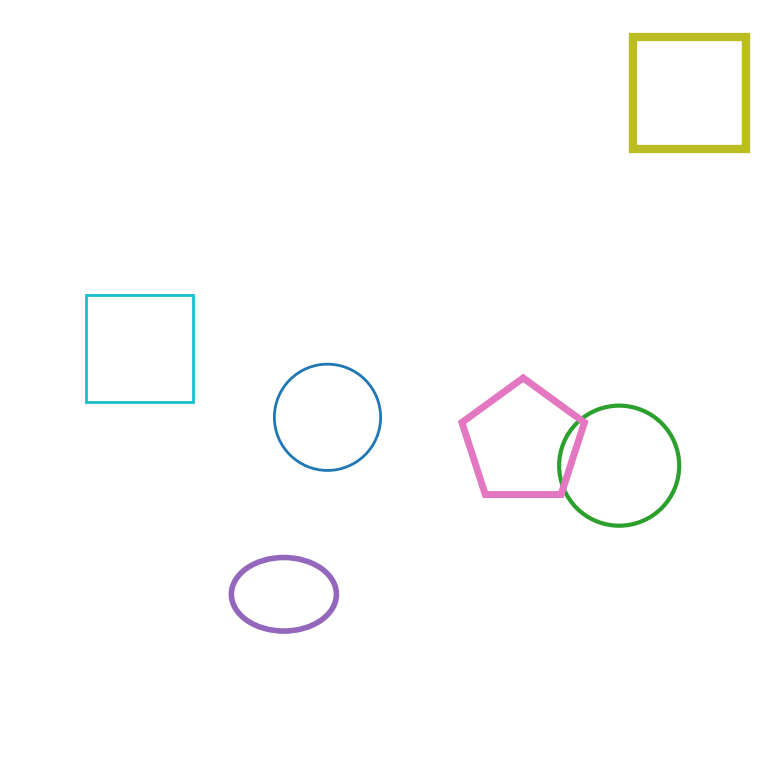[{"shape": "circle", "thickness": 1, "radius": 0.35, "center": [0.425, 0.458]}, {"shape": "circle", "thickness": 1.5, "radius": 0.39, "center": [0.804, 0.395]}, {"shape": "oval", "thickness": 2, "radius": 0.34, "center": [0.369, 0.228]}, {"shape": "pentagon", "thickness": 2.5, "radius": 0.42, "center": [0.679, 0.425]}, {"shape": "square", "thickness": 3, "radius": 0.37, "center": [0.895, 0.879]}, {"shape": "square", "thickness": 1, "radius": 0.35, "center": [0.181, 0.547]}]